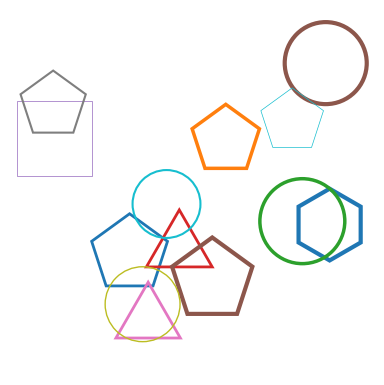[{"shape": "pentagon", "thickness": 2, "radius": 0.52, "center": [0.337, 0.341]}, {"shape": "hexagon", "thickness": 3, "radius": 0.47, "center": [0.856, 0.417]}, {"shape": "pentagon", "thickness": 2.5, "radius": 0.46, "center": [0.586, 0.637]}, {"shape": "circle", "thickness": 2.5, "radius": 0.55, "center": [0.785, 0.426]}, {"shape": "triangle", "thickness": 2, "radius": 0.49, "center": [0.466, 0.356]}, {"shape": "square", "thickness": 0.5, "radius": 0.49, "center": [0.141, 0.64]}, {"shape": "pentagon", "thickness": 3, "radius": 0.55, "center": [0.551, 0.273]}, {"shape": "circle", "thickness": 3, "radius": 0.53, "center": [0.846, 0.836]}, {"shape": "triangle", "thickness": 2, "radius": 0.48, "center": [0.385, 0.17]}, {"shape": "pentagon", "thickness": 1.5, "radius": 0.45, "center": [0.138, 0.728]}, {"shape": "circle", "thickness": 1, "radius": 0.49, "center": [0.37, 0.21]}, {"shape": "circle", "thickness": 1.5, "radius": 0.44, "center": [0.432, 0.47]}, {"shape": "pentagon", "thickness": 0.5, "radius": 0.43, "center": [0.759, 0.686]}]